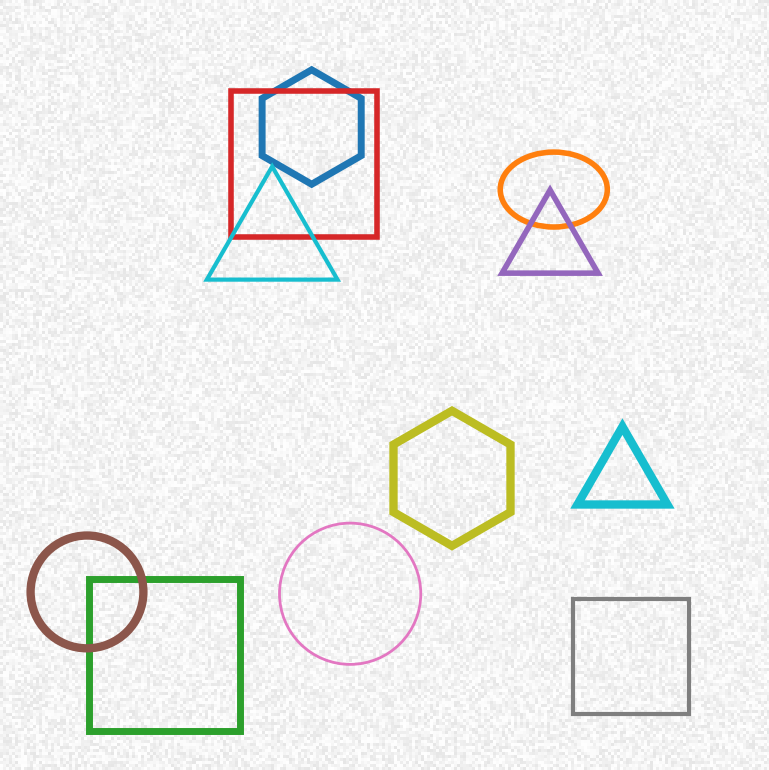[{"shape": "hexagon", "thickness": 2.5, "radius": 0.37, "center": [0.405, 0.835]}, {"shape": "oval", "thickness": 2, "radius": 0.35, "center": [0.719, 0.754]}, {"shape": "square", "thickness": 2.5, "radius": 0.49, "center": [0.214, 0.15]}, {"shape": "square", "thickness": 2, "radius": 0.47, "center": [0.395, 0.787]}, {"shape": "triangle", "thickness": 2, "radius": 0.36, "center": [0.714, 0.681]}, {"shape": "circle", "thickness": 3, "radius": 0.37, "center": [0.113, 0.231]}, {"shape": "circle", "thickness": 1, "radius": 0.46, "center": [0.455, 0.229]}, {"shape": "square", "thickness": 1.5, "radius": 0.38, "center": [0.819, 0.147]}, {"shape": "hexagon", "thickness": 3, "radius": 0.44, "center": [0.587, 0.379]}, {"shape": "triangle", "thickness": 3, "radius": 0.34, "center": [0.808, 0.379]}, {"shape": "triangle", "thickness": 1.5, "radius": 0.49, "center": [0.353, 0.686]}]